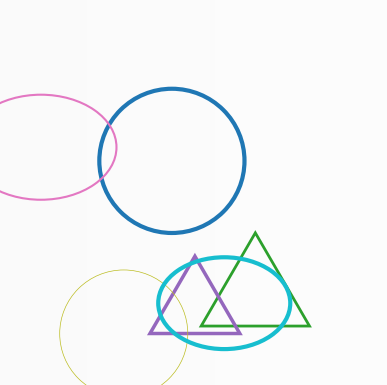[{"shape": "circle", "thickness": 3, "radius": 0.94, "center": [0.444, 0.582]}, {"shape": "triangle", "thickness": 2, "radius": 0.81, "center": [0.659, 0.234]}, {"shape": "triangle", "thickness": 2.5, "radius": 0.67, "center": [0.503, 0.201]}, {"shape": "oval", "thickness": 1.5, "radius": 0.97, "center": [0.106, 0.618]}, {"shape": "circle", "thickness": 0.5, "radius": 0.83, "center": [0.319, 0.134]}, {"shape": "oval", "thickness": 3, "radius": 0.85, "center": [0.579, 0.213]}]